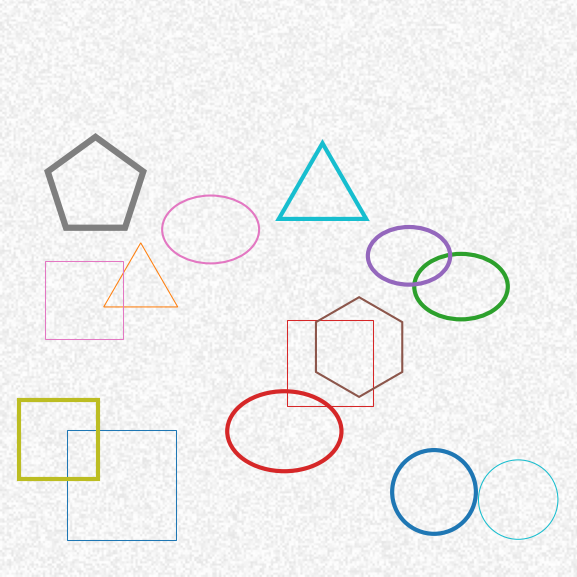[{"shape": "square", "thickness": 0.5, "radius": 0.47, "center": [0.21, 0.159]}, {"shape": "circle", "thickness": 2, "radius": 0.36, "center": [0.752, 0.147]}, {"shape": "triangle", "thickness": 0.5, "radius": 0.37, "center": [0.244, 0.505]}, {"shape": "oval", "thickness": 2, "radius": 0.4, "center": [0.798, 0.503]}, {"shape": "square", "thickness": 0.5, "radius": 0.37, "center": [0.572, 0.371]}, {"shape": "oval", "thickness": 2, "radius": 0.49, "center": [0.492, 0.252]}, {"shape": "oval", "thickness": 2, "radius": 0.36, "center": [0.708, 0.556]}, {"shape": "hexagon", "thickness": 1, "radius": 0.43, "center": [0.622, 0.398]}, {"shape": "oval", "thickness": 1, "radius": 0.42, "center": [0.365, 0.602]}, {"shape": "square", "thickness": 0.5, "radius": 0.34, "center": [0.146, 0.479]}, {"shape": "pentagon", "thickness": 3, "radius": 0.43, "center": [0.165, 0.675]}, {"shape": "square", "thickness": 2, "radius": 0.34, "center": [0.101, 0.238]}, {"shape": "triangle", "thickness": 2, "radius": 0.44, "center": [0.558, 0.664]}, {"shape": "circle", "thickness": 0.5, "radius": 0.34, "center": [0.897, 0.134]}]